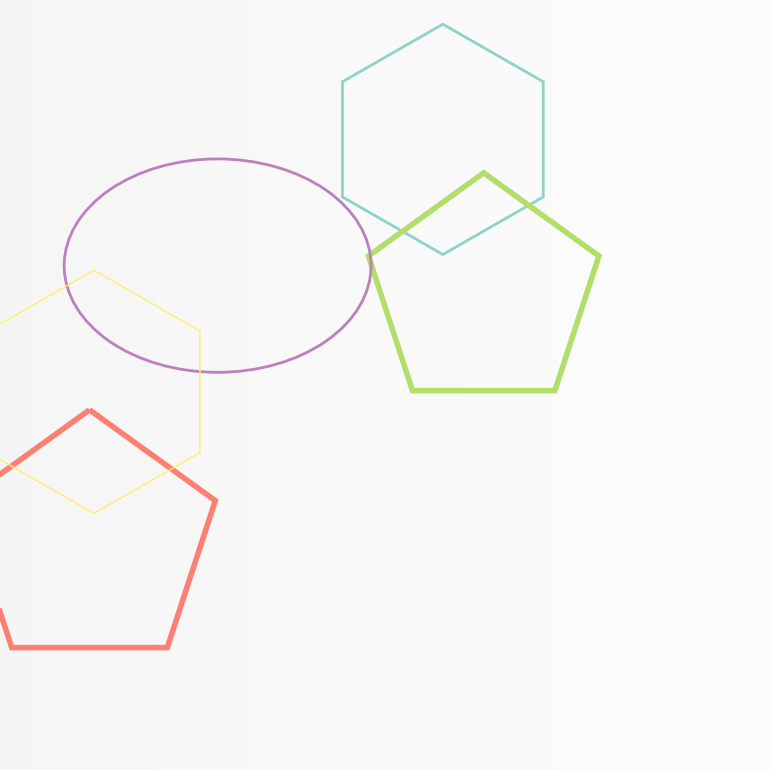[{"shape": "hexagon", "thickness": 1, "radius": 0.75, "center": [0.571, 0.819]}, {"shape": "pentagon", "thickness": 2, "radius": 0.85, "center": [0.115, 0.297]}, {"shape": "pentagon", "thickness": 2, "radius": 0.78, "center": [0.624, 0.619]}, {"shape": "oval", "thickness": 1, "radius": 0.99, "center": [0.281, 0.655]}, {"shape": "hexagon", "thickness": 0.5, "radius": 0.79, "center": [0.121, 0.491]}]